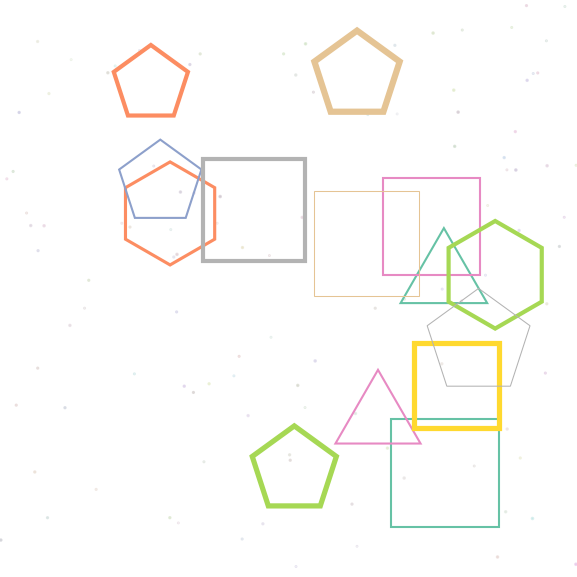[{"shape": "square", "thickness": 1, "radius": 0.47, "center": [0.77, 0.18]}, {"shape": "triangle", "thickness": 1, "radius": 0.43, "center": [0.769, 0.518]}, {"shape": "pentagon", "thickness": 2, "radius": 0.34, "center": [0.261, 0.854]}, {"shape": "hexagon", "thickness": 1.5, "radius": 0.45, "center": [0.295, 0.63]}, {"shape": "pentagon", "thickness": 1, "radius": 0.37, "center": [0.278, 0.682]}, {"shape": "square", "thickness": 1, "radius": 0.42, "center": [0.748, 0.606]}, {"shape": "triangle", "thickness": 1, "radius": 0.43, "center": [0.655, 0.274]}, {"shape": "pentagon", "thickness": 2.5, "radius": 0.38, "center": [0.51, 0.185]}, {"shape": "hexagon", "thickness": 2, "radius": 0.47, "center": [0.857, 0.523]}, {"shape": "square", "thickness": 2.5, "radius": 0.37, "center": [0.79, 0.332]}, {"shape": "pentagon", "thickness": 3, "radius": 0.39, "center": [0.618, 0.868]}, {"shape": "square", "thickness": 0.5, "radius": 0.45, "center": [0.635, 0.577]}, {"shape": "pentagon", "thickness": 0.5, "radius": 0.47, "center": [0.829, 0.406]}, {"shape": "square", "thickness": 2, "radius": 0.44, "center": [0.44, 0.636]}]